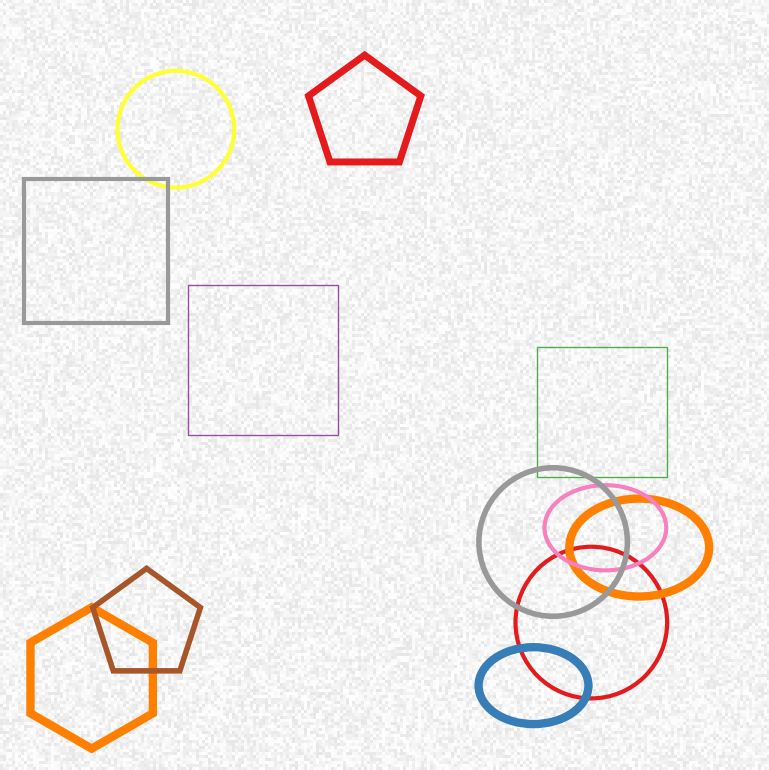[{"shape": "pentagon", "thickness": 2.5, "radius": 0.38, "center": [0.474, 0.852]}, {"shape": "circle", "thickness": 1.5, "radius": 0.49, "center": [0.768, 0.191]}, {"shape": "oval", "thickness": 3, "radius": 0.36, "center": [0.693, 0.11]}, {"shape": "square", "thickness": 0.5, "radius": 0.42, "center": [0.782, 0.465]}, {"shape": "square", "thickness": 0.5, "radius": 0.49, "center": [0.342, 0.532]}, {"shape": "oval", "thickness": 3, "radius": 0.45, "center": [0.83, 0.289]}, {"shape": "hexagon", "thickness": 3, "radius": 0.46, "center": [0.119, 0.119]}, {"shape": "circle", "thickness": 1.5, "radius": 0.38, "center": [0.228, 0.832]}, {"shape": "pentagon", "thickness": 2, "radius": 0.37, "center": [0.19, 0.188]}, {"shape": "oval", "thickness": 1.5, "radius": 0.4, "center": [0.786, 0.315]}, {"shape": "circle", "thickness": 2, "radius": 0.48, "center": [0.718, 0.296]}, {"shape": "square", "thickness": 1.5, "radius": 0.47, "center": [0.124, 0.674]}]